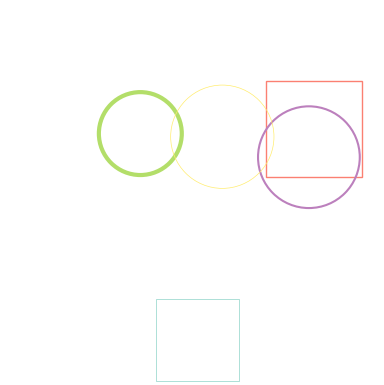[{"shape": "square", "thickness": 0.5, "radius": 0.54, "center": [0.513, 0.117]}, {"shape": "square", "thickness": 1, "radius": 0.62, "center": [0.815, 0.665]}, {"shape": "circle", "thickness": 3, "radius": 0.54, "center": [0.364, 0.653]}, {"shape": "circle", "thickness": 1.5, "radius": 0.66, "center": [0.802, 0.592]}, {"shape": "circle", "thickness": 0.5, "radius": 0.67, "center": [0.577, 0.645]}]